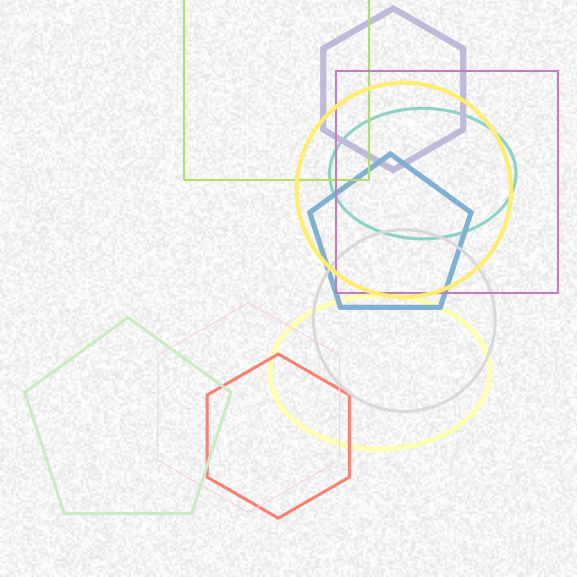[{"shape": "oval", "thickness": 1.5, "radius": 0.81, "center": [0.732, 0.699]}, {"shape": "oval", "thickness": 2.5, "radius": 0.95, "center": [0.658, 0.355]}, {"shape": "hexagon", "thickness": 3, "radius": 0.7, "center": [0.681, 0.845]}, {"shape": "hexagon", "thickness": 1.5, "radius": 0.71, "center": [0.482, 0.244]}, {"shape": "pentagon", "thickness": 2.5, "radius": 0.73, "center": [0.676, 0.586]}, {"shape": "square", "thickness": 1, "radius": 0.8, "center": [0.479, 0.848]}, {"shape": "hexagon", "thickness": 0.5, "radius": 0.91, "center": [0.431, 0.293]}, {"shape": "circle", "thickness": 1.5, "radius": 0.79, "center": [0.7, 0.444]}, {"shape": "square", "thickness": 1, "radius": 0.96, "center": [0.775, 0.684]}, {"shape": "pentagon", "thickness": 1.5, "radius": 0.94, "center": [0.222, 0.262]}, {"shape": "circle", "thickness": 2, "radius": 0.93, "center": [0.699, 0.67]}]